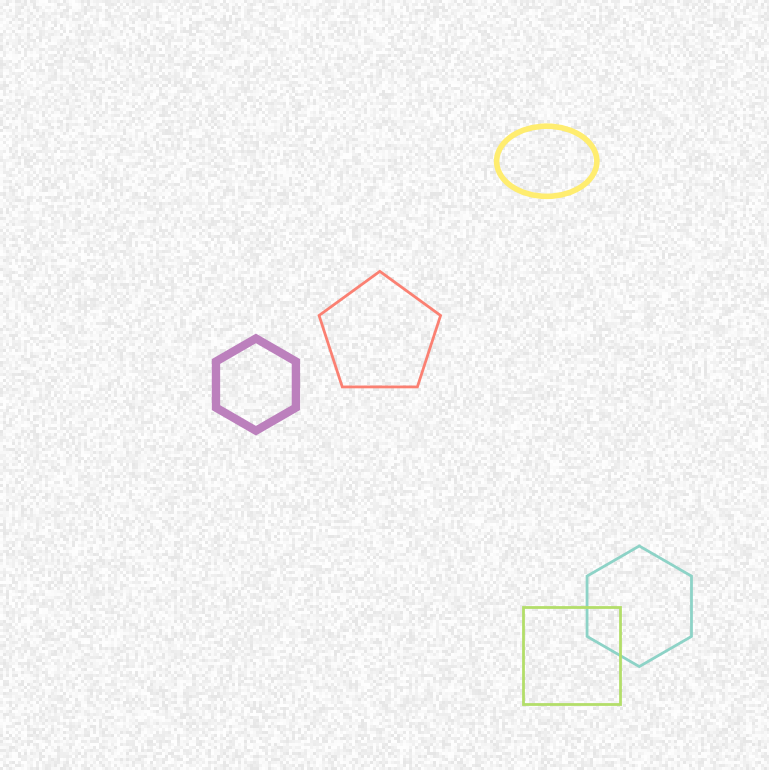[{"shape": "hexagon", "thickness": 1, "radius": 0.39, "center": [0.83, 0.213]}, {"shape": "pentagon", "thickness": 1, "radius": 0.41, "center": [0.493, 0.565]}, {"shape": "square", "thickness": 1, "radius": 0.31, "center": [0.742, 0.149]}, {"shape": "hexagon", "thickness": 3, "radius": 0.3, "center": [0.332, 0.501]}, {"shape": "oval", "thickness": 2, "radius": 0.33, "center": [0.71, 0.791]}]